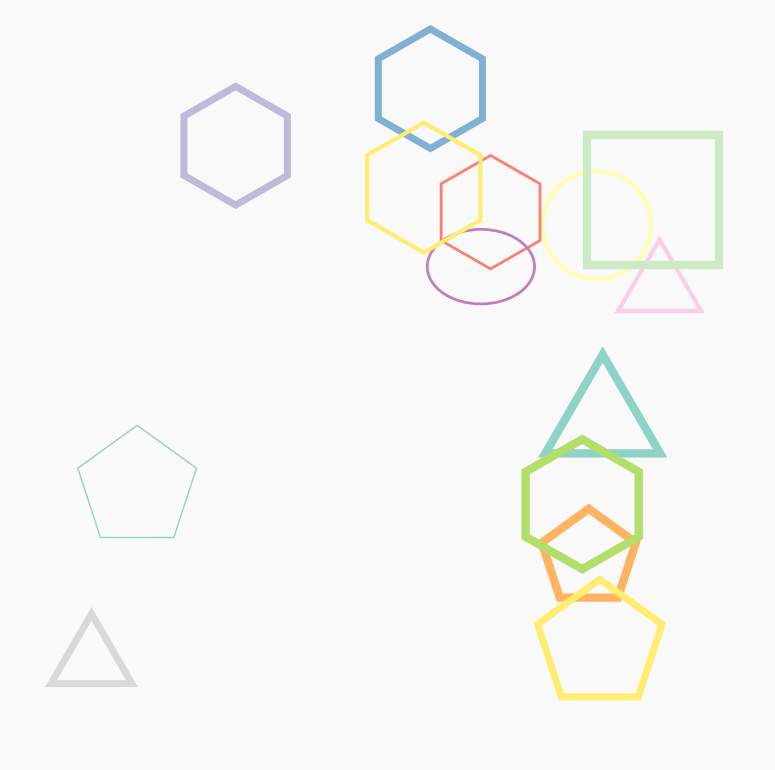[{"shape": "triangle", "thickness": 3, "radius": 0.43, "center": [0.778, 0.454]}, {"shape": "pentagon", "thickness": 0.5, "radius": 0.4, "center": [0.177, 0.367]}, {"shape": "circle", "thickness": 1.5, "radius": 0.35, "center": [0.77, 0.708]}, {"shape": "hexagon", "thickness": 2.5, "radius": 0.39, "center": [0.304, 0.811]}, {"shape": "hexagon", "thickness": 1, "radius": 0.37, "center": [0.633, 0.724]}, {"shape": "hexagon", "thickness": 2.5, "radius": 0.39, "center": [0.555, 0.885]}, {"shape": "pentagon", "thickness": 3, "radius": 0.32, "center": [0.76, 0.275]}, {"shape": "hexagon", "thickness": 3, "radius": 0.42, "center": [0.751, 0.345]}, {"shape": "triangle", "thickness": 1.5, "radius": 0.31, "center": [0.851, 0.627]}, {"shape": "triangle", "thickness": 2.5, "radius": 0.3, "center": [0.118, 0.142]}, {"shape": "oval", "thickness": 1, "radius": 0.35, "center": [0.621, 0.654]}, {"shape": "square", "thickness": 3, "radius": 0.42, "center": [0.843, 0.741]}, {"shape": "hexagon", "thickness": 1.5, "radius": 0.42, "center": [0.547, 0.756]}, {"shape": "pentagon", "thickness": 2.5, "radius": 0.42, "center": [0.774, 0.163]}]